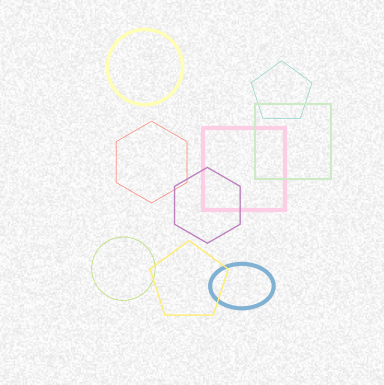[{"shape": "pentagon", "thickness": 0.5, "radius": 0.41, "center": [0.731, 0.759]}, {"shape": "circle", "thickness": 2.5, "radius": 0.49, "center": [0.376, 0.826]}, {"shape": "hexagon", "thickness": 0.5, "radius": 0.53, "center": [0.394, 0.579]}, {"shape": "oval", "thickness": 3, "radius": 0.41, "center": [0.628, 0.257]}, {"shape": "circle", "thickness": 0.5, "radius": 0.41, "center": [0.321, 0.302]}, {"shape": "square", "thickness": 3, "radius": 0.53, "center": [0.635, 0.562]}, {"shape": "hexagon", "thickness": 1, "radius": 0.49, "center": [0.539, 0.467]}, {"shape": "square", "thickness": 1.5, "radius": 0.49, "center": [0.762, 0.632]}, {"shape": "pentagon", "thickness": 1, "radius": 0.53, "center": [0.491, 0.268]}]